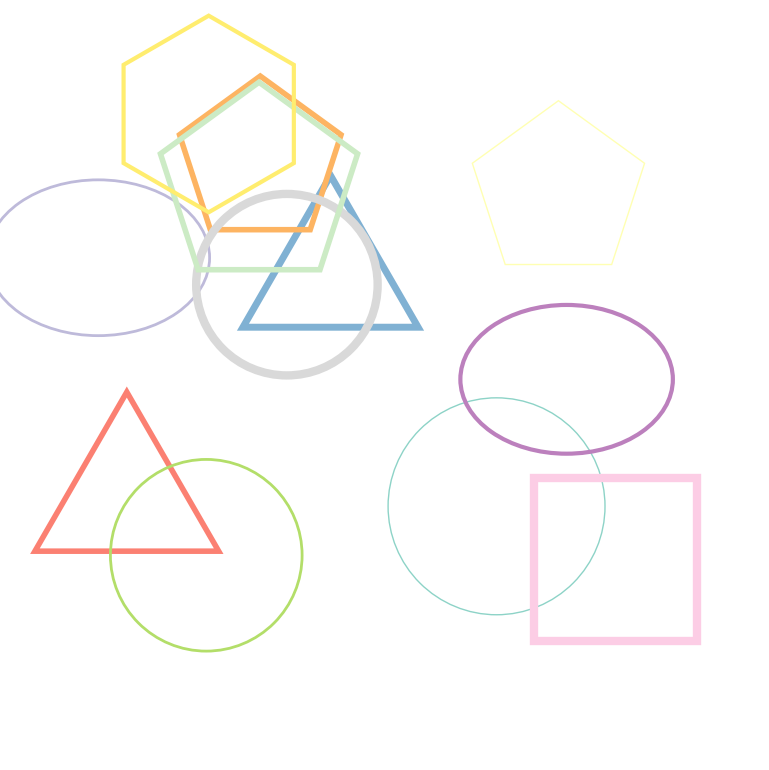[{"shape": "circle", "thickness": 0.5, "radius": 0.7, "center": [0.645, 0.342]}, {"shape": "pentagon", "thickness": 0.5, "radius": 0.59, "center": [0.725, 0.752]}, {"shape": "oval", "thickness": 1, "radius": 0.72, "center": [0.128, 0.665]}, {"shape": "triangle", "thickness": 2, "radius": 0.69, "center": [0.165, 0.353]}, {"shape": "triangle", "thickness": 2.5, "radius": 0.66, "center": [0.429, 0.641]}, {"shape": "pentagon", "thickness": 2, "radius": 0.55, "center": [0.338, 0.791]}, {"shape": "circle", "thickness": 1, "radius": 0.62, "center": [0.268, 0.279]}, {"shape": "square", "thickness": 3, "radius": 0.53, "center": [0.8, 0.273]}, {"shape": "circle", "thickness": 3, "radius": 0.59, "center": [0.373, 0.63]}, {"shape": "oval", "thickness": 1.5, "radius": 0.69, "center": [0.736, 0.507]}, {"shape": "pentagon", "thickness": 2, "radius": 0.67, "center": [0.336, 0.759]}, {"shape": "hexagon", "thickness": 1.5, "radius": 0.64, "center": [0.271, 0.852]}]